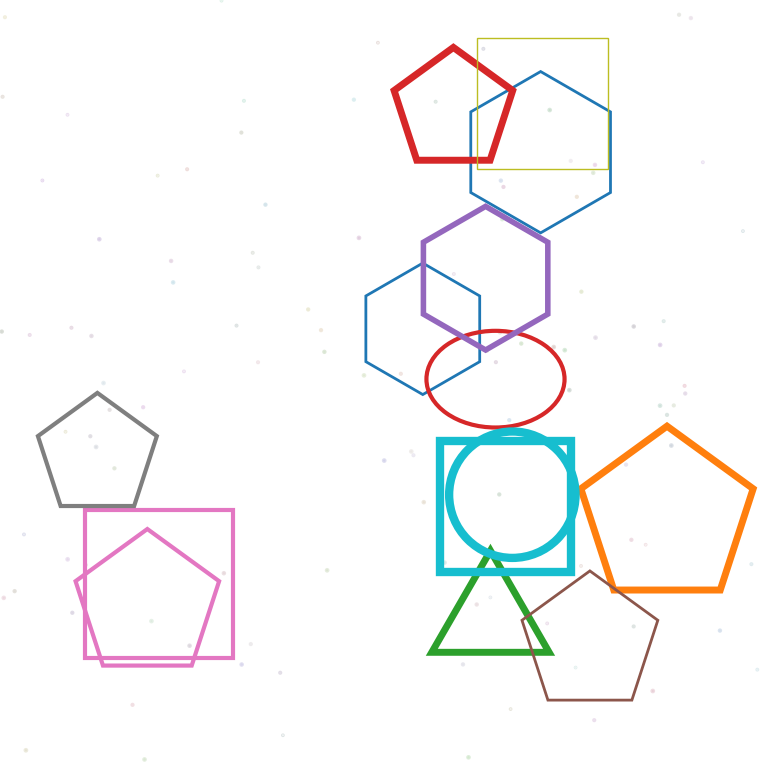[{"shape": "hexagon", "thickness": 1, "radius": 0.43, "center": [0.549, 0.573]}, {"shape": "hexagon", "thickness": 1, "radius": 0.52, "center": [0.702, 0.802]}, {"shape": "pentagon", "thickness": 2.5, "radius": 0.59, "center": [0.866, 0.329]}, {"shape": "triangle", "thickness": 2.5, "radius": 0.44, "center": [0.637, 0.197]}, {"shape": "pentagon", "thickness": 2.5, "radius": 0.4, "center": [0.589, 0.857]}, {"shape": "oval", "thickness": 1.5, "radius": 0.45, "center": [0.644, 0.508]}, {"shape": "hexagon", "thickness": 2, "radius": 0.47, "center": [0.631, 0.639]}, {"shape": "pentagon", "thickness": 1, "radius": 0.46, "center": [0.766, 0.166]}, {"shape": "square", "thickness": 1.5, "radius": 0.48, "center": [0.207, 0.241]}, {"shape": "pentagon", "thickness": 1.5, "radius": 0.49, "center": [0.191, 0.215]}, {"shape": "pentagon", "thickness": 1.5, "radius": 0.41, "center": [0.126, 0.409]}, {"shape": "square", "thickness": 0.5, "radius": 0.42, "center": [0.705, 0.865]}, {"shape": "square", "thickness": 3, "radius": 0.43, "center": [0.656, 0.342]}, {"shape": "circle", "thickness": 3, "radius": 0.41, "center": [0.665, 0.358]}]